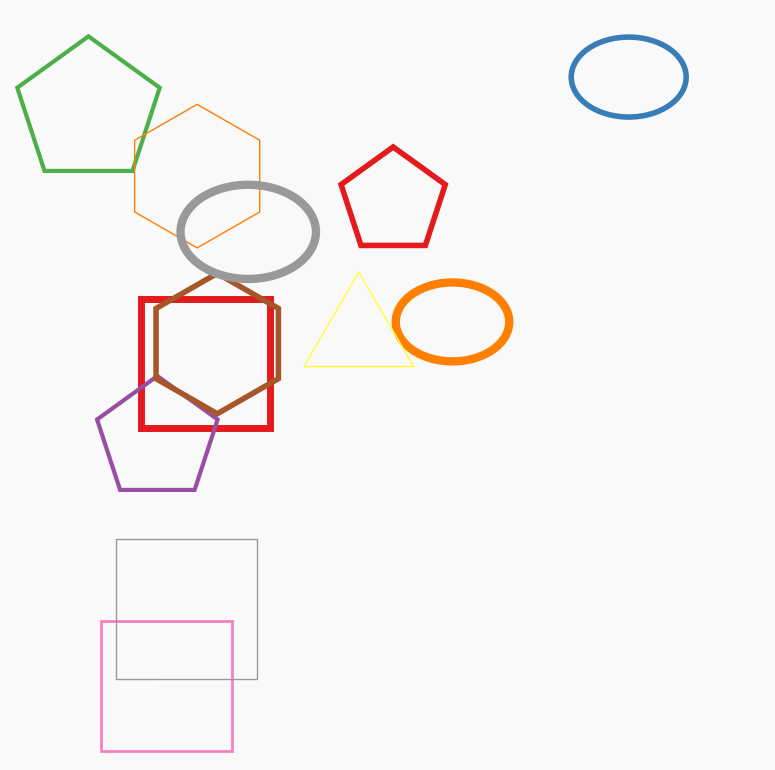[{"shape": "square", "thickness": 2.5, "radius": 0.42, "center": [0.265, 0.528]}, {"shape": "pentagon", "thickness": 2, "radius": 0.35, "center": [0.507, 0.738]}, {"shape": "oval", "thickness": 2, "radius": 0.37, "center": [0.811, 0.9]}, {"shape": "pentagon", "thickness": 1.5, "radius": 0.48, "center": [0.114, 0.856]}, {"shape": "pentagon", "thickness": 1.5, "radius": 0.41, "center": [0.203, 0.43]}, {"shape": "oval", "thickness": 3, "radius": 0.37, "center": [0.584, 0.582]}, {"shape": "hexagon", "thickness": 0.5, "radius": 0.47, "center": [0.254, 0.771]}, {"shape": "triangle", "thickness": 0.5, "radius": 0.41, "center": [0.463, 0.565]}, {"shape": "hexagon", "thickness": 2, "radius": 0.46, "center": [0.28, 0.554]}, {"shape": "square", "thickness": 1, "radius": 0.42, "center": [0.215, 0.109]}, {"shape": "oval", "thickness": 3, "radius": 0.44, "center": [0.32, 0.699]}, {"shape": "square", "thickness": 0.5, "radius": 0.45, "center": [0.24, 0.209]}]